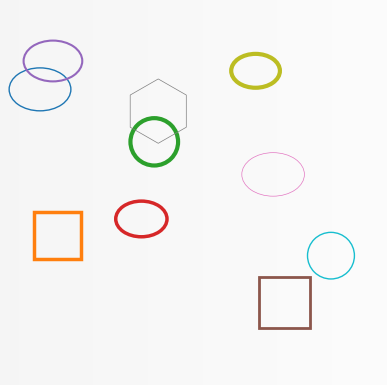[{"shape": "oval", "thickness": 1, "radius": 0.4, "center": [0.103, 0.768]}, {"shape": "square", "thickness": 2.5, "radius": 0.3, "center": [0.149, 0.388]}, {"shape": "circle", "thickness": 3, "radius": 0.31, "center": [0.398, 0.632]}, {"shape": "oval", "thickness": 2.5, "radius": 0.33, "center": [0.365, 0.431]}, {"shape": "oval", "thickness": 1.5, "radius": 0.38, "center": [0.137, 0.842]}, {"shape": "square", "thickness": 2, "radius": 0.33, "center": [0.734, 0.214]}, {"shape": "oval", "thickness": 0.5, "radius": 0.4, "center": [0.705, 0.547]}, {"shape": "hexagon", "thickness": 0.5, "radius": 0.42, "center": [0.408, 0.711]}, {"shape": "oval", "thickness": 3, "radius": 0.31, "center": [0.66, 0.816]}, {"shape": "circle", "thickness": 1, "radius": 0.3, "center": [0.854, 0.336]}]